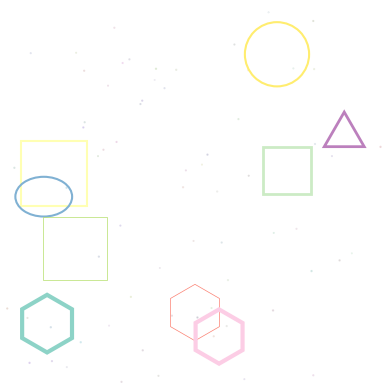[{"shape": "hexagon", "thickness": 3, "radius": 0.37, "center": [0.122, 0.159]}, {"shape": "square", "thickness": 1.5, "radius": 0.43, "center": [0.14, 0.549]}, {"shape": "hexagon", "thickness": 0.5, "radius": 0.37, "center": [0.506, 0.188]}, {"shape": "oval", "thickness": 1.5, "radius": 0.37, "center": [0.114, 0.489]}, {"shape": "square", "thickness": 0.5, "radius": 0.41, "center": [0.195, 0.354]}, {"shape": "hexagon", "thickness": 3, "radius": 0.35, "center": [0.569, 0.126]}, {"shape": "triangle", "thickness": 2, "radius": 0.3, "center": [0.894, 0.649]}, {"shape": "square", "thickness": 2, "radius": 0.31, "center": [0.745, 0.556]}, {"shape": "circle", "thickness": 1.5, "radius": 0.42, "center": [0.719, 0.859]}]